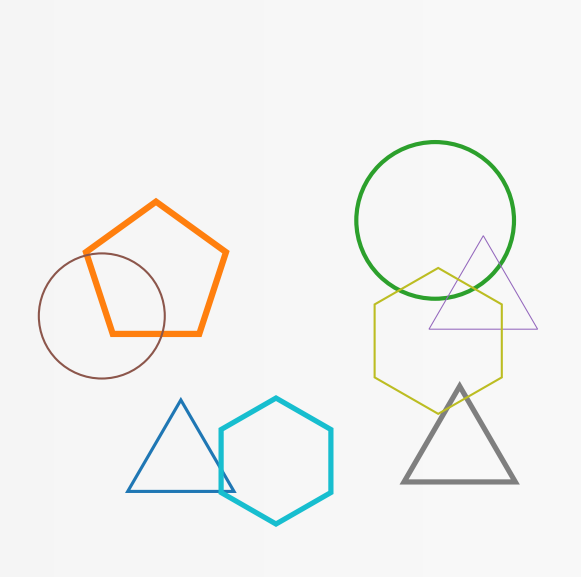[{"shape": "triangle", "thickness": 1.5, "radius": 0.53, "center": [0.311, 0.201]}, {"shape": "pentagon", "thickness": 3, "radius": 0.63, "center": [0.268, 0.523]}, {"shape": "circle", "thickness": 2, "radius": 0.68, "center": [0.749, 0.617]}, {"shape": "triangle", "thickness": 0.5, "radius": 0.54, "center": [0.831, 0.483]}, {"shape": "circle", "thickness": 1, "radius": 0.54, "center": [0.175, 0.452]}, {"shape": "triangle", "thickness": 2.5, "radius": 0.55, "center": [0.791, 0.22]}, {"shape": "hexagon", "thickness": 1, "radius": 0.63, "center": [0.754, 0.409]}, {"shape": "hexagon", "thickness": 2.5, "radius": 0.55, "center": [0.475, 0.201]}]